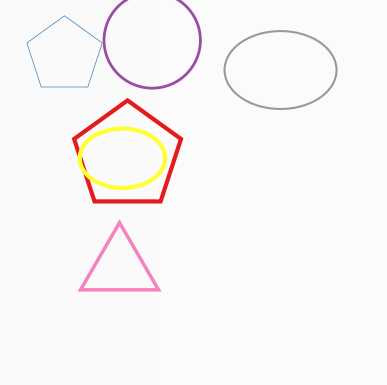[{"shape": "pentagon", "thickness": 3, "radius": 0.73, "center": [0.329, 0.594]}, {"shape": "pentagon", "thickness": 0.5, "radius": 0.51, "center": [0.167, 0.857]}, {"shape": "circle", "thickness": 2, "radius": 0.62, "center": [0.393, 0.895]}, {"shape": "oval", "thickness": 3, "radius": 0.55, "center": [0.316, 0.589]}, {"shape": "triangle", "thickness": 2.5, "radius": 0.58, "center": [0.308, 0.305]}, {"shape": "oval", "thickness": 1.5, "radius": 0.72, "center": [0.724, 0.818]}]